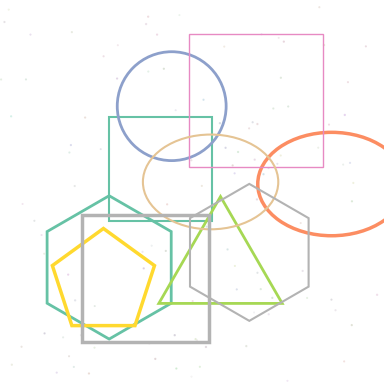[{"shape": "hexagon", "thickness": 2, "radius": 0.93, "center": [0.284, 0.305]}, {"shape": "square", "thickness": 1.5, "radius": 0.67, "center": [0.417, 0.561]}, {"shape": "oval", "thickness": 2.5, "radius": 0.96, "center": [0.861, 0.522]}, {"shape": "circle", "thickness": 2, "radius": 0.71, "center": [0.446, 0.724]}, {"shape": "square", "thickness": 1, "radius": 0.87, "center": [0.664, 0.739]}, {"shape": "triangle", "thickness": 2, "radius": 0.93, "center": [0.573, 0.304]}, {"shape": "pentagon", "thickness": 2.5, "radius": 0.7, "center": [0.269, 0.267]}, {"shape": "oval", "thickness": 1.5, "radius": 0.88, "center": [0.547, 0.527]}, {"shape": "square", "thickness": 2.5, "radius": 0.82, "center": [0.379, 0.278]}, {"shape": "hexagon", "thickness": 1.5, "radius": 0.89, "center": [0.648, 0.344]}]